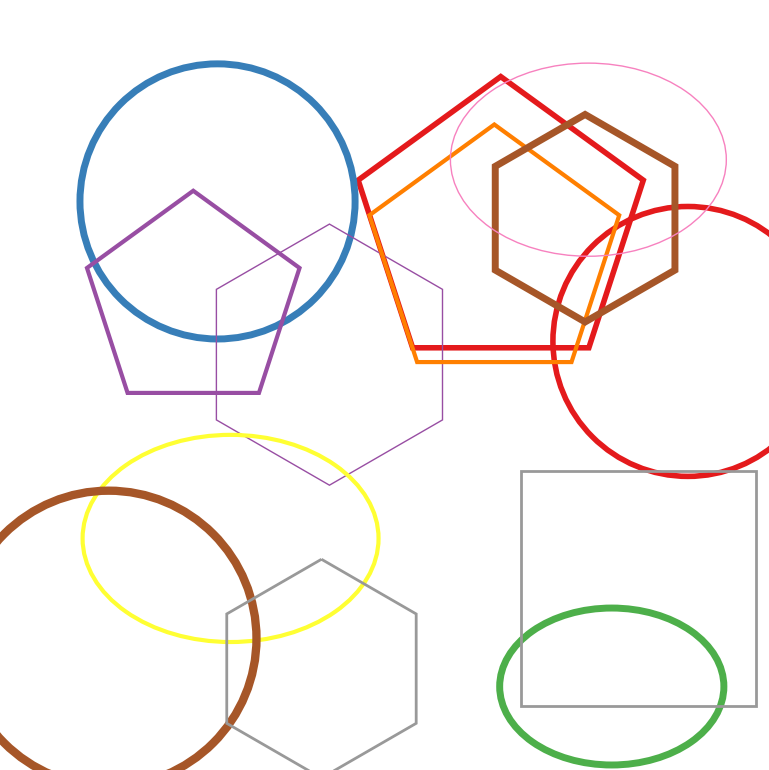[{"shape": "circle", "thickness": 2, "radius": 0.88, "center": [0.893, 0.557]}, {"shape": "pentagon", "thickness": 2, "radius": 0.97, "center": [0.65, 0.706]}, {"shape": "circle", "thickness": 2.5, "radius": 0.89, "center": [0.283, 0.738]}, {"shape": "oval", "thickness": 2.5, "radius": 0.73, "center": [0.795, 0.108]}, {"shape": "pentagon", "thickness": 1.5, "radius": 0.73, "center": [0.251, 0.607]}, {"shape": "hexagon", "thickness": 0.5, "radius": 0.85, "center": [0.428, 0.539]}, {"shape": "pentagon", "thickness": 1.5, "radius": 0.85, "center": [0.642, 0.668]}, {"shape": "oval", "thickness": 1.5, "radius": 0.96, "center": [0.299, 0.301]}, {"shape": "hexagon", "thickness": 2.5, "radius": 0.67, "center": [0.76, 0.717]}, {"shape": "circle", "thickness": 3, "radius": 0.96, "center": [0.141, 0.171]}, {"shape": "oval", "thickness": 0.5, "radius": 0.9, "center": [0.764, 0.793]}, {"shape": "hexagon", "thickness": 1, "radius": 0.71, "center": [0.418, 0.132]}, {"shape": "square", "thickness": 1, "radius": 0.76, "center": [0.829, 0.236]}]